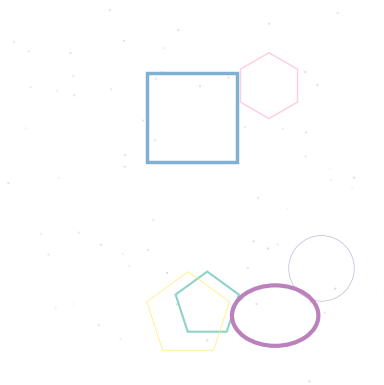[{"shape": "pentagon", "thickness": 1.5, "radius": 0.43, "center": [0.538, 0.208]}, {"shape": "circle", "thickness": 0.5, "radius": 0.43, "center": [0.835, 0.303]}, {"shape": "square", "thickness": 2.5, "radius": 0.58, "center": [0.498, 0.694]}, {"shape": "hexagon", "thickness": 1, "radius": 0.43, "center": [0.699, 0.778]}, {"shape": "oval", "thickness": 3, "radius": 0.56, "center": [0.715, 0.18]}, {"shape": "pentagon", "thickness": 0.5, "radius": 0.56, "center": [0.489, 0.182]}]